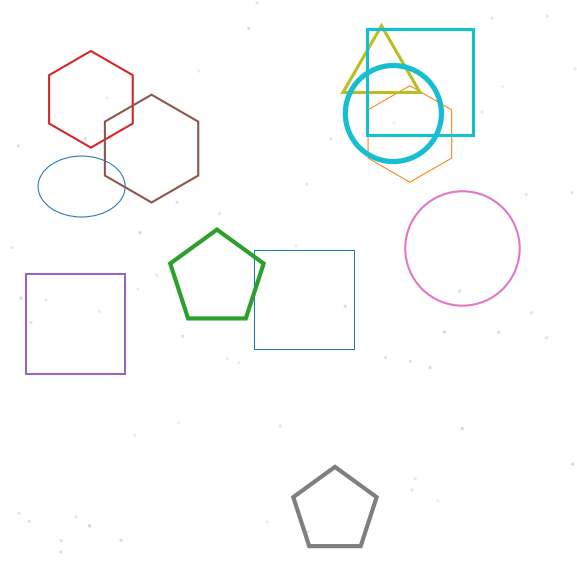[{"shape": "oval", "thickness": 0.5, "radius": 0.38, "center": [0.141, 0.676]}, {"shape": "square", "thickness": 0.5, "radius": 0.43, "center": [0.527, 0.48]}, {"shape": "hexagon", "thickness": 0.5, "radius": 0.42, "center": [0.71, 0.767]}, {"shape": "pentagon", "thickness": 2, "radius": 0.43, "center": [0.376, 0.517]}, {"shape": "hexagon", "thickness": 1, "radius": 0.42, "center": [0.157, 0.827]}, {"shape": "square", "thickness": 1, "radius": 0.43, "center": [0.131, 0.438]}, {"shape": "hexagon", "thickness": 1, "radius": 0.47, "center": [0.262, 0.742]}, {"shape": "circle", "thickness": 1, "radius": 0.5, "center": [0.801, 0.569]}, {"shape": "pentagon", "thickness": 2, "radius": 0.38, "center": [0.58, 0.115]}, {"shape": "triangle", "thickness": 1.5, "radius": 0.39, "center": [0.661, 0.877]}, {"shape": "square", "thickness": 1.5, "radius": 0.46, "center": [0.728, 0.858]}, {"shape": "circle", "thickness": 2.5, "radius": 0.42, "center": [0.681, 0.803]}]